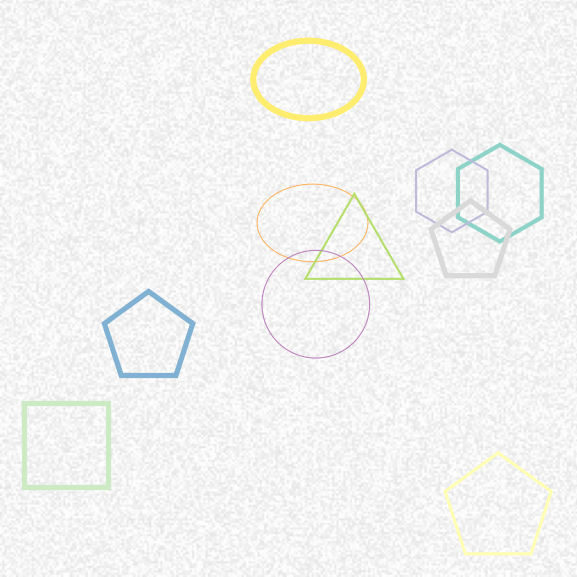[{"shape": "hexagon", "thickness": 2, "radius": 0.42, "center": [0.865, 0.665]}, {"shape": "pentagon", "thickness": 1.5, "radius": 0.48, "center": [0.863, 0.118]}, {"shape": "hexagon", "thickness": 1, "radius": 0.36, "center": [0.782, 0.668]}, {"shape": "pentagon", "thickness": 2.5, "radius": 0.4, "center": [0.257, 0.414]}, {"shape": "oval", "thickness": 0.5, "radius": 0.48, "center": [0.541, 0.613]}, {"shape": "triangle", "thickness": 1, "radius": 0.49, "center": [0.614, 0.565]}, {"shape": "pentagon", "thickness": 2.5, "radius": 0.36, "center": [0.815, 0.58]}, {"shape": "circle", "thickness": 0.5, "radius": 0.47, "center": [0.547, 0.472]}, {"shape": "square", "thickness": 2.5, "radius": 0.36, "center": [0.114, 0.229]}, {"shape": "oval", "thickness": 3, "radius": 0.48, "center": [0.534, 0.862]}]